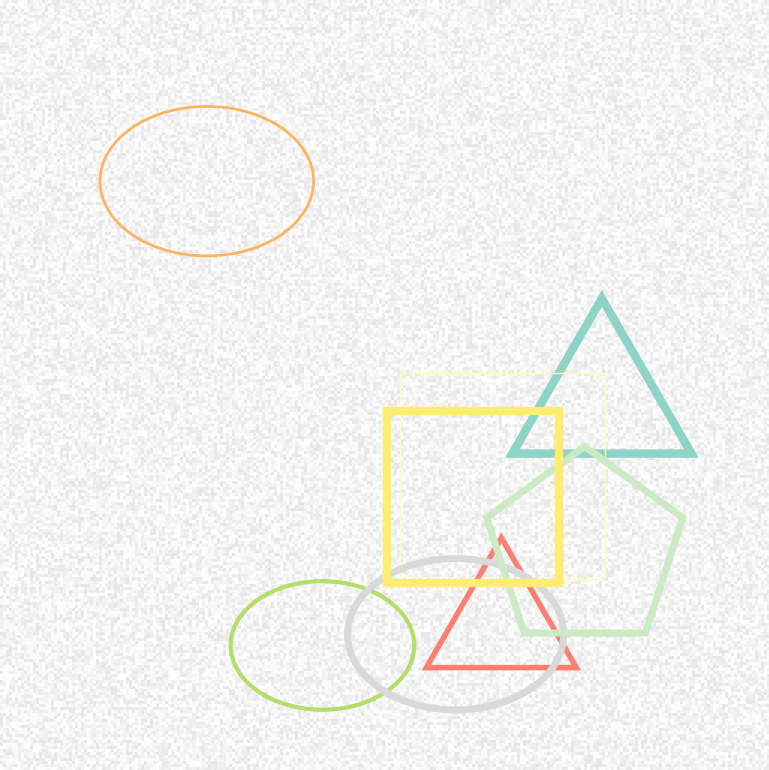[{"shape": "triangle", "thickness": 3, "radius": 0.67, "center": [0.782, 0.478]}, {"shape": "square", "thickness": 0.5, "radius": 0.67, "center": [0.652, 0.382]}, {"shape": "triangle", "thickness": 2, "radius": 0.56, "center": [0.651, 0.189]}, {"shape": "oval", "thickness": 1, "radius": 0.69, "center": [0.269, 0.765]}, {"shape": "oval", "thickness": 1.5, "radius": 0.6, "center": [0.419, 0.162]}, {"shape": "oval", "thickness": 2.5, "radius": 0.7, "center": [0.592, 0.176]}, {"shape": "pentagon", "thickness": 2.5, "radius": 0.67, "center": [0.759, 0.286]}, {"shape": "square", "thickness": 3, "radius": 0.56, "center": [0.614, 0.354]}]